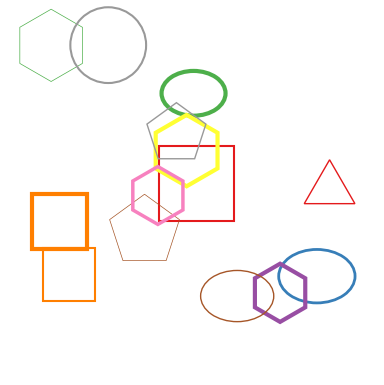[{"shape": "square", "thickness": 1.5, "radius": 0.49, "center": [0.51, 0.523]}, {"shape": "triangle", "thickness": 1, "radius": 0.38, "center": [0.856, 0.509]}, {"shape": "oval", "thickness": 2, "radius": 0.5, "center": [0.823, 0.283]}, {"shape": "hexagon", "thickness": 0.5, "radius": 0.47, "center": [0.133, 0.882]}, {"shape": "oval", "thickness": 3, "radius": 0.42, "center": [0.503, 0.758]}, {"shape": "hexagon", "thickness": 3, "radius": 0.38, "center": [0.727, 0.239]}, {"shape": "square", "thickness": 1.5, "radius": 0.34, "center": [0.179, 0.287]}, {"shape": "square", "thickness": 3, "radius": 0.36, "center": [0.154, 0.425]}, {"shape": "hexagon", "thickness": 3, "radius": 0.46, "center": [0.485, 0.609]}, {"shape": "oval", "thickness": 1, "radius": 0.47, "center": [0.616, 0.231]}, {"shape": "pentagon", "thickness": 0.5, "radius": 0.48, "center": [0.375, 0.4]}, {"shape": "hexagon", "thickness": 2.5, "radius": 0.38, "center": [0.41, 0.492]}, {"shape": "pentagon", "thickness": 1, "radius": 0.4, "center": [0.458, 0.653]}, {"shape": "circle", "thickness": 1.5, "radius": 0.49, "center": [0.281, 0.883]}]